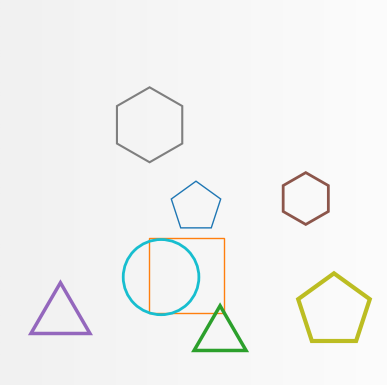[{"shape": "pentagon", "thickness": 1, "radius": 0.34, "center": [0.506, 0.462]}, {"shape": "square", "thickness": 1, "radius": 0.49, "center": [0.482, 0.284]}, {"shape": "triangle", "thickness": 2.5, "radius": 0.39, "center": [0.568, 0.128]}, {"shape": "triangle", "thickness": 2.5, "radius": 0.44, "center": [0.156, 0.178]}, {"shape": "hexagon", "thickness": 2, "radius": 0.34, "center": [0.789, 0.484]}, {"shape": "hexagon", "thickness": 1.5, "radius": 0.49, "center": [0.386, 0.676]}, {"shape": "pentagon", "thickness": 3, "radius": 0.49, "center": [0.862, 0.193]}, {"shape": "circle", "thickness": 2, "radius": 0.49, "center": [0.416, 0.28]}]